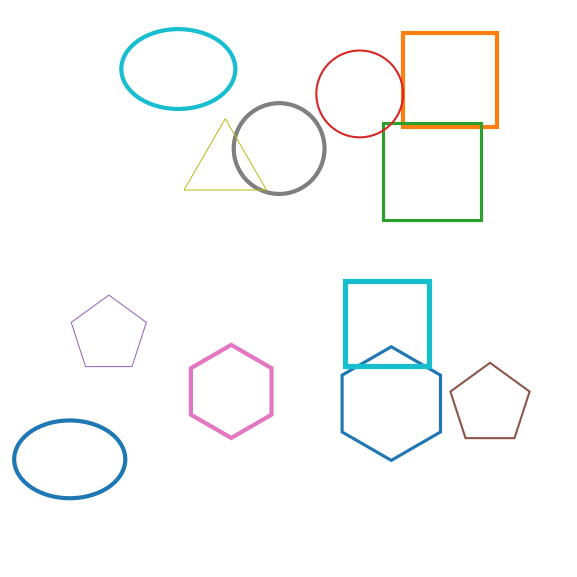[{"shape": "hexagon", "thickness": 1.5, "radius": 0.49, "center": [0.678, 0.3]}, {"shape": "oval", "thickness": 2, "radius": 0.48, "center": [0.121, 0.204]}, {"shape": "square", "thickness": 2, "radius": 0.41, "center": [0.779, 0.86]}, {"shape": "square", "thickness": 1.5, "radius": 0.42, "center": [0.748, 0.702]}, {"shape": "circle", "thickness": 1, "radius": 0.38, "center": [0.623, 0.836]}, {"shape": "pentagon", "thickness": 0.5, "radius": 0.34, "center": [0.188, 0.42]}, {"shape": "pentagon", "thickness": 1, "radius": 0.36, "center": [0.848, 0.299]}, {"shape": "hexagon", "thickness": 2, "radius": 0.4, "center": [0.4, 0.321]}, {"shape": "circle", "thickness": 2, "radius": 0.39, "center": [0.483, 0.742]}, {"shape": "triangle", "thickness": 0.5, "radius": 0.41, "center": [0.39, 0.711]}, {"shape": "oval", "thickness": 2, "radius": 0.49, "center": [0.309, 0.88]}, {"shape": "square", "thickness": 2.5, "radius": 0.37, "center": [0.67, 0.439]}]